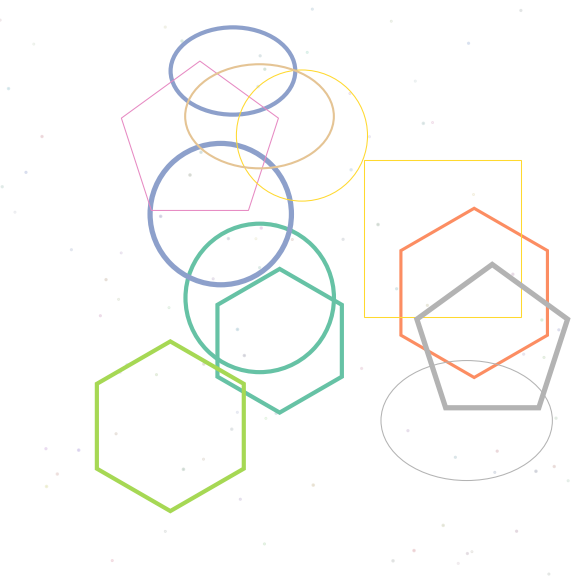[{"shape": "circle", "thickness": 2, "radius": 0.64, "center": [0.45, 0.483]}, {"shape": "hexagon", "thickness": 2, "radius": 0.62, "center": [0.484, 0.409]}, {"shape": "hexagon", "thickness": 1.5, "radius": 0.73, "center": [0.821, 0.492]}, {"shape": "oval", "thickness": 2, "radius": 0.54, "center": [0.403, 0.876]}, {"shape": "circle", "thickness": 2.5, "radius": 0.61, "center": [0.382, 0.628]}, {"shape": "pentagon", "thickness": 0.5, "radius": 0.71, "center": [0.346, 0.75]}, {"shape": "hexagon", "thickness": 2, "radius": 0.73, "center": [0.295, 0.261]}, {"shape": "circle", "thickness": 0.5, "radius": 0.57, "center": [0.523, 0.764]}, {"shape": "square", "thickness": 0.5, "radius": 0.68, "center": [0.766, 0.586]}, {"shape": "oval", "thickness": 1, "radius": 0.64, "center": [0.449, 0.798]}, {"shape": "pentagon", "thickness": 2.5, "radius": 0.69, "center": [0.852, 0.404]}, {"shape": "oval", "thickness": 0.5, "radius": 0.74, "center": [0.808, 0.271]}]